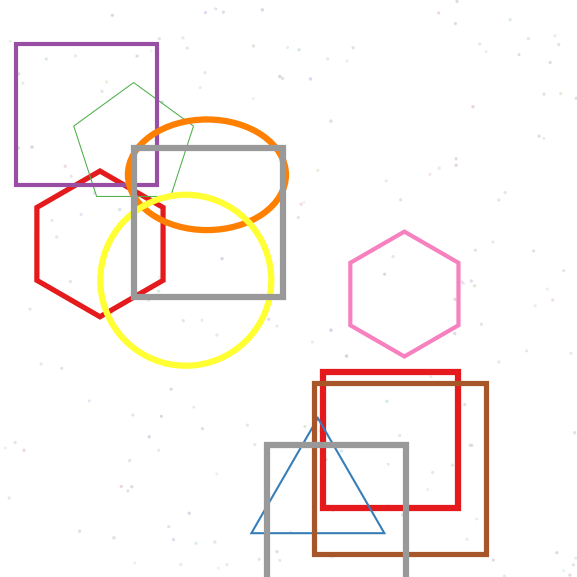[{"shape": "hexagon", "thickness": 2.5, "radius": 0.63, "center": [0.173, 0.577]}, {"shape": "square", "thickness": 3, "radius": 0.59, "center": [0.676, 0.237]}, {"shape": "triangle", "thickness": 1, "radius": 0.66, "center": [0.55, 0.142]}, {"shape": "pentagon", "thickness": 0.5, "radius": 0.55, "center": [0.231, 0.747]}, {"shape": "square", "thickness": 2, "radius": 0.61, "center": [0.15, 0.801]}, {"shape": "oval", "thickness": 3, "radius": 0.68, "center": [0.358, 0.696]}, {"shape": "circle", "thickness": 3, "radius": 0.74, "center": [0.322, 0.514]}, {"shape": "square", "thickness": 2.5, "radius": 0.74, "center": [0.693, 0.188]}, {"shape": "hexagon", "thickness": 2, "radius": 0.54, "center": [0.7, 0.49]}, {"shape": "square", "thickness": 3, "radius": 0.65, "center": [0.361, 0.614]}, {"shape": "square", "thickness": 3, "radius": 0.6, "center": [0.583, 0.108]}]